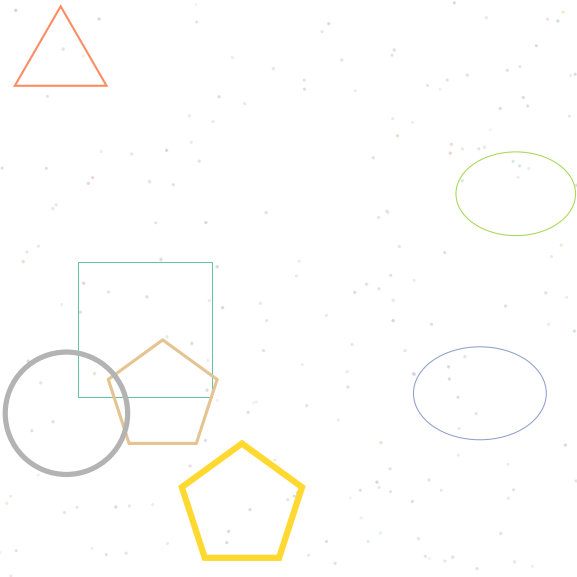[{"shape": "square", "thickness": 0.5, "radius": 0.58, "center": [0.251, 0.429]}, {"shape": "triangle", "thickness": 1, "radius": 0.46, "center": [0.105, 0.896]}, {"shape": "oval", "thickness": 0.5, "radius": 0.58, "center": [0.831, 0.318]}, {"shape": "oval", "thickness": 0.5, "radius": 0.52, "center": [0.893, 0.664]}, {"shape": "pentagon", "thickness": 3, "radius": 0.55, "center": [0.419, 0.122]}, {"shape": "pentagon", "thickness": 1.5, "radius": 0.5, "center": [0.282, 0.311]}, {"shape": "circle", "thickness": 2.5, "radius": 0.53, "center": [0.115, 0.284]}]